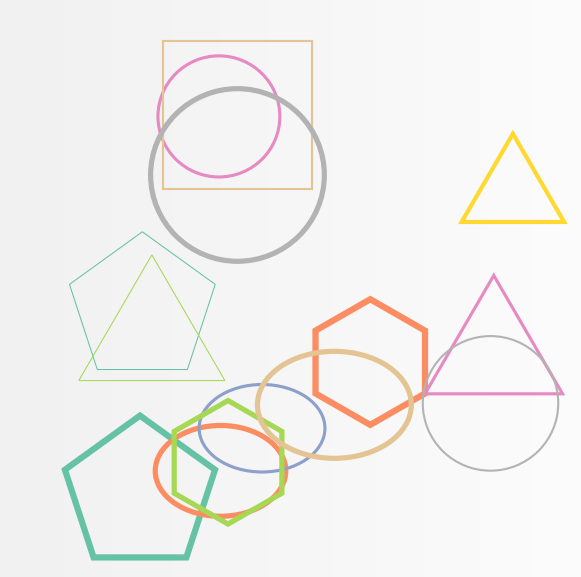[{"shape": "pentagon", "thickness": 3, "radius": 0.68, "center": [0.241, 0.144]}, {"shape": "pentagon", "thickness": 0.5, "radius": 0.66, "center": [0.245, 0.466]}, {"shape": "oval", "thickness": 2.5, "radius": 0.56, "center": [0.379, 0.184]}, {"shape": "hexagon", "thickness": 3, "radius": 0.54, "center": [0.637, 0.372]}, {"shape": "oval", "thickness": 1.5, "radius": 0.54, "center": [0.451, 0.258]}, {"shape": "triangle", "thickness": 1.5, "radius": 0.68, "center": [0.849, 0.386]}, {"shape": "circle", "thickness": 1.5, "radius": 0.52, "center": [0.377, 0.798]}, {"shape": "triangle", "thickness": 0.5, "radius": 0.73, "center": [0.261, 0.413]}, {"shape": "hexagon", "thickness": 2.5, "radius": 0.53, "center": [0.392, 0.199]}, {"shape": "triangle", "thickness": 2, "radius": 0.51, "center": [0.882, 0.666]}, {"shape": "square", "thickness": 1, "radius": 0.64, "center": [0.408, 0.8]}, {"shape": "oval", "thickness": 2.5, "radius": 0.66, "center": [0.575, 0.298]}, {"shape": "circle", "thickness": 1, "radius": 0.58, "center": [0.844, 0.301]}, {"shape": "circle", "thickness": 2.5, "radius": 0.75, "center": [0.409, 0.696]}]